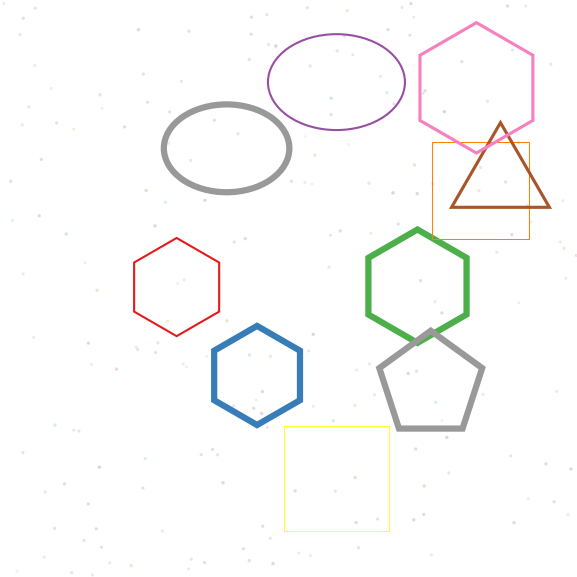[{"shape": "hexagon", "thickness": 1, "radius": 0.43, "center": [0.306, 0.502]}, {"shape": "hexagon", "thickness": 3, "radius": 0.43, "center": [0.445, 0.349]}, {"shape": "hexagon", "thickness": 3, "radius": 0.49, "center": [0.723, 0.504]}, {"shape": "oval", "thickness": 1, "radius": 0.59, "center": [0.583, 0.857]}, {"shape": "square", "thickness": 0.5, "radius": 0.42, "center": [0.832, 0.67]}, {"shape": "square", "thickness": 0.5, "radius": 0.45, "center": [0.583, 0.17]}, {"shape": "triangle", "thickness": 1.5, "radius": 0.49, "center": [0.867, 0.689]}, {"shape": "hexagon", "thickness": 1.5, "radius": 0.56, "center": [0.825, 0.847]}, {"shape": "oval", "thickness": 3, "radius": 0.54, "center": [0.392, 0.742]}, {"shape": "pentagon", "thickness": 3, "radius": 0.47, "center": [0.746, 0.333]}]